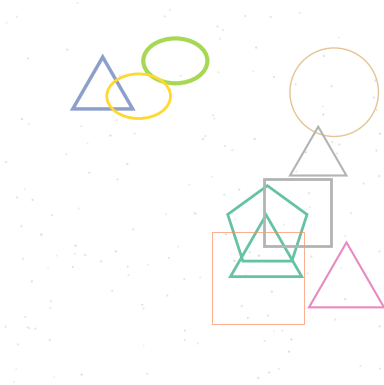[{"shape": "pentagon", "thickness": 2, "radius": 0.54, "center": [0.694, 0.409]}, {"shape": "triangle", "thickness": 2, "radius": 0.53, "center": [0.691, 0.335]}, {"shape": "square", "thickness": 0.5, "radius": 0.6, "center": [0.67, 0.278]}, {"shape": "triangle", "thickness": 2.5, "radius": 0.45, "center": [0.267, 0.762]}, {"shape": "triangle", "thickness": 1.5, "radius": 0.56, "center": [0.9, 0.258]}, {"shape": "oval", "thickness": 3, "radius": 0.42, "center": [0.455, 0.842]}, {"shape": "oval", "thickness": 2, "radius": 0.41, "center": [0.36, 0.75]}, {"shape": "circle", "thickness": 1, "radius": 0.57, "center": [0.868, 0.76]}, {"shape": "square", "thickness": 2, "radius": 0.43, "center": [0.773, 0.448]}, {"shape": "triangle", "thickness": 1.5, "radius": 0.42, "center": [0.827, 0.586]}]